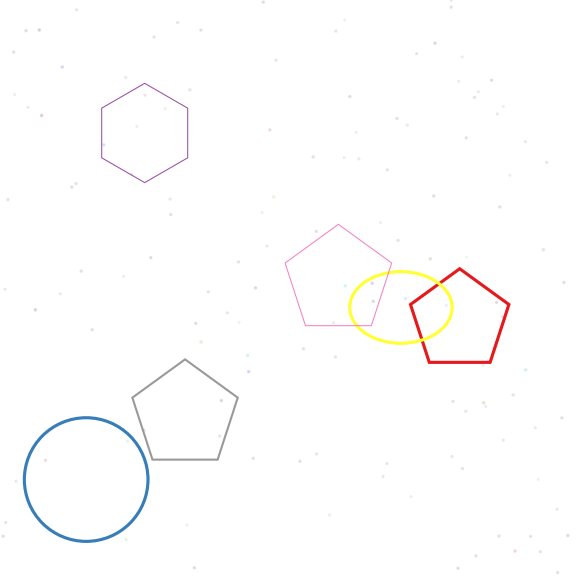[{"shape": "pentagon", "thickness": 1.5, "radius": 0.45, "center": [0.796, 0.444]}, {"shape": "circle", "thickness": 1.5, "radius": 0.54, "center": [0.149, 0.169]}, {"shape": "hexagon", "thickness": 0.5, "radius": 0.43, "center": [0.251, 0.769]}, {"shape": "oval", "thickness": 1.5, "radius": 0.44, "center": [0.694, 0.467]}, {"shape": "pentagon", "thickness": 0.5, "radius": 0.49, "center": [0.586, 0.514]}, {"shape": "pentagon", "thickness": 1, "radius": 0.48, "center": [0.32, 0.281]}]